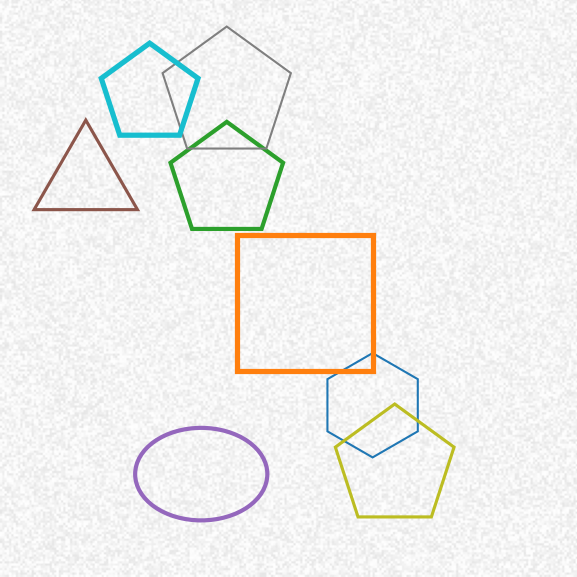[{"shape": "hexagon", "thickness": 1, "radius": 0.45, "center": [0.645, 0.297]}, {"shape": "square", "thickness": 2.5, "radius": 0.59, "center": [0.528, 0.475]}, {"shape": "pentagon", "thickness": 2, "radius": 0.51, "center": [0.393, 0.686]}, {"shape": "oval", "thickness": 2, "radius": 0.57, "center": [0.348, 0.178]}, {"shape": "triangle", "thickness": 1.5, "radius": 0.52, "center": [0.149, 0.688]}, {"shape": "pentagon", "thickness": 1, "radius": 0.58, "center": [0.393, 0.836]}, {"shape": "pentagon", "thickness": 1.5, "radius": 0.54, "center": [0.683, 0.191]}, {"shape": "pentagon", "thickness": 2.5, "radius": 0.44, "center": [0.259, 0.836]}]